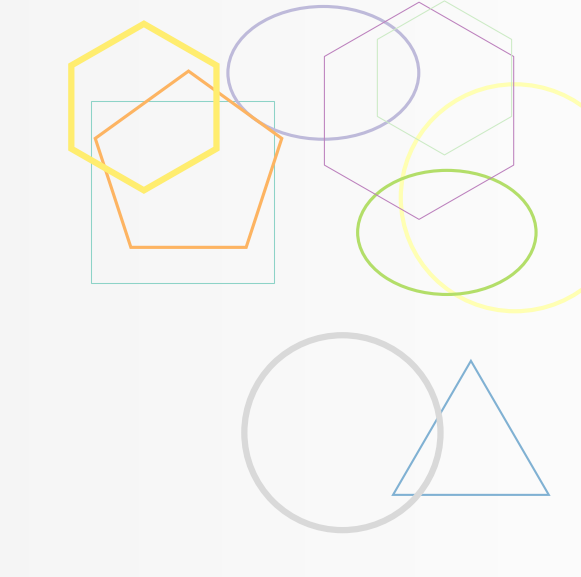[{"shape": "square", "thickness": 0.5, "radius": 0.79, "center": [0.314, 0.666]}, {"shape": "circle", "thickness": 2, "radius": 0.98, "center": [0.886, 0.657]}, {"shape": "oval", "thickness": 1.5, "radius": 0.82, "center": [0.556, 0.873]}, {"shape": "triangle", "thickness": 1, "radius": 0.77, "center": [0.81, 0.22]}, {"shape": "pentagon", "thickness": 1.5, "radius": 0.84, "center": [0.324, 0.707]}, {"shape": "oval", "thickness": 1.5, "radius": 0.77, "center": [0.769, 0.597]}, {"shape": "circle", "thickness": 3, "radius": 0.84, "center": [0.589, 0.25]}, {"shape": "hexagon", "thickness": 0.5, "radius": 0.94, "center": [0.721, 0.807]}, {"shape": "hexagon", "thickness": 0.5, "radius": 0.67, "center": [0.765, 0.864]}, {"shape": "hexagon", "thickness": 3, "radius": 0.72, "center": [0.248, 0.814]}]